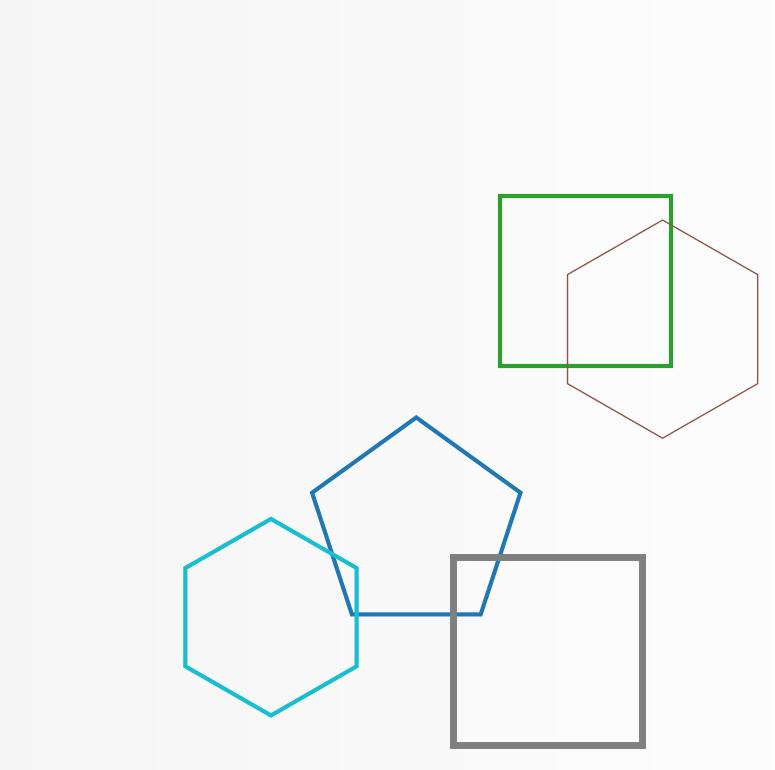[{"shape": "pentagon", "thickness": 1.5, "radius": 0.71, "center": [0.537, 0.316]}, {"shape": "square", "thickness": 1.5, "radius": 0.55, "center": [0.755, 0.635]}, {"shape": "hexagon", "thickness": 0.5, "radius": 0.71, "center": [0.855, 0.573]}, {"shape": "square", "thickness": 2.5, "radius": 0.61, "center": [0.707, 0.155]}, {"shape": "hexagon", "thickness": 1.5, "radius": 0.64, "center": [0.35, 0.198]}]